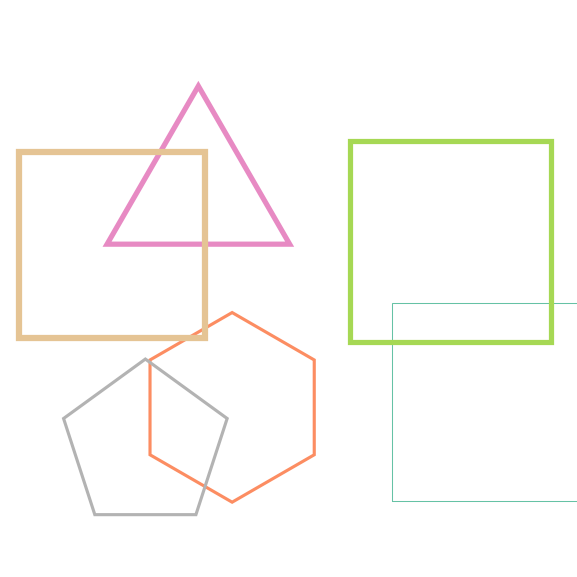[{"shape": "square", "thickness": 0.5, "radius": 0.86, "center": [0.851, 0.303]}, {"shape": "hexagon", "thickness": 1.5, "radius": 0.82, "center": [0.402, 0.294]}, {"shape": "triangle", "thickness": 2.5, "radius": 0.91, "center": [0.343, 0.668]}, {"shape": "square", "thickness": 2.5, "radius": 0.87, "center": [0.78, 0.582]}, {"shape": "square", "thickness": 3, "radius": 0.81, "center": [0.194, 0.575]}, {"shape": "pentagon", "thickness": 1.5, "radius": 0.74, "center": [0.252, 0.228]}]